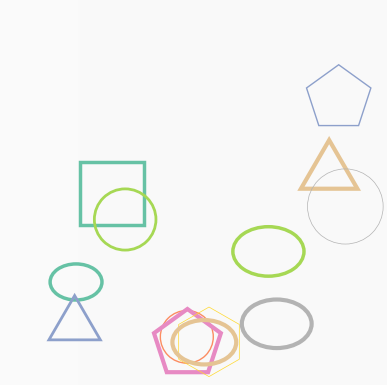[{"shape": "square", "thickness": 2.5, "radius": 0.41, "center": [0.29, 0.497]}, {"shape": "oval", "thickness": 2.5, "radius": 0.33, "center": [0.196, 0.268]}, {"shape": "circle", "thickness": 1, "radius": 0.34, "center": [0.482, 0.125]}, {"shape": "triangle", "thickness": 2, "radius": 0.38, "center": [0.193, 0.156]}, {"shape": "pentagon", "thickness": 1, "radius": 0.44, "center": [0.874, 0.744]}, {"shape": "pentagon", "thickness": 3, "radius": 0.45, "center": [0.484, 0.107]}, {"shape": "oval", "thickness": 2.5, "radius": 0.46, "center": [0.693, 0.347]}, {"shape": "circle", "thickness": 2, "radius": 0.4, "center": [0.323, 0.43]}, {"shape": "hexagon", "thickness": 0.5, "radius": 0.45, "center": [0.539, 0.112]}, {"shape": "oval", "thickness": 3, "radius": 0.41, "center": [0.527, 0.111]}, {"shape": "triangle", "thickness": 3, "radius": 0.42, "center": [0.849, 0.552]}, {"shape": "circle", "thickness": 0.5, "radius": 0.49, "center": [0.891, 0.464]}, {"shape": "oval", "thickness": 3, "radius": 0.45, "center": [0.714, 0.159]}]